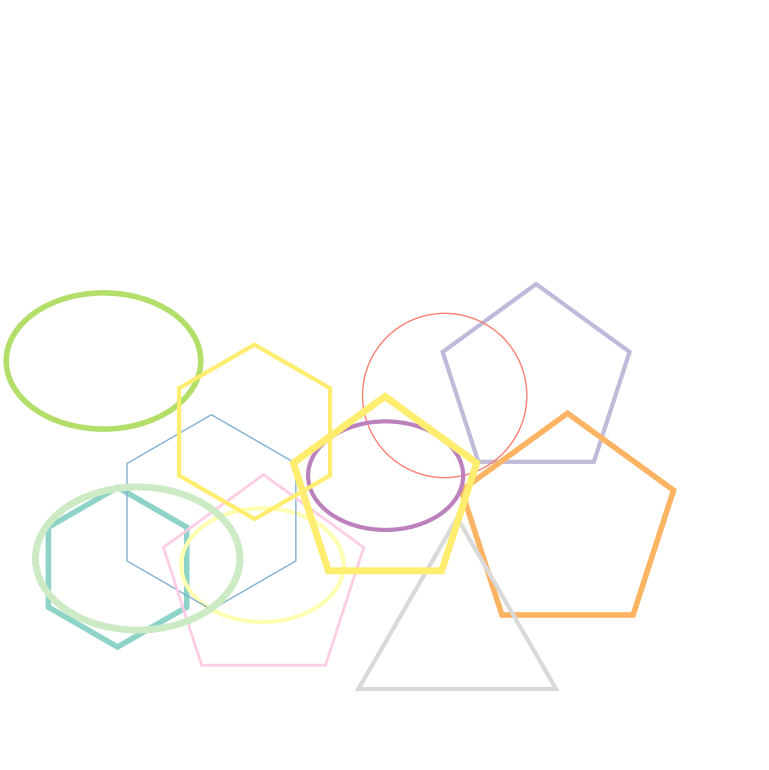[{"shape": "hexagon", "thickness": 2, "radius": 0.52, "center": [0.153, 0.263]}, {"shape": "oval", "thickness": 1.5, "radius": 0.53, "center": [0.341, 0.266]}, {"shape": "pentagon", "thickness": 1.5, "radius": 0.64, "center": [0.696, 0.503]}, {"shape": "circle", "thickness": 0.5, "radius": 0.53, "center": [0.578, 0.486]}, {"shape": "hexagon", "thickness": 0.5, "radius": 0.63, "center": [0.275, 0.335]}, {"shape": "pentagon", "thickness": 2, "radius": 0.72, "center": [0.737, 0.318]}, {"shape": "oval", "thickness": 2, "radius": 0.63, "center": [0.134, 0.531]}, {"shape": "pentagon", "thickness": 1, "radius": 0.68, "center": [0.342, 0.247]}, {"shape": "triangle", "thickness": 1.5, "radius": 0.74, "center": [0.594, 0.179]}, {"shape": "oval", "thickness": 1.5, "radius": 0.5, "center": [0.501, 0.382]}, {"shape": "oval", "thickness": 2.5, "radius": 0.66, "center": [0.179, 0.275]}, {"shape": "hexagon", "thickness": 1.5, "radius": 0.57, "center": [0.331, 0.439]}, {"shape": "pentagon", "thickness": 2.5, "radius": 0.63, "center": [0.5, 0.36]}]